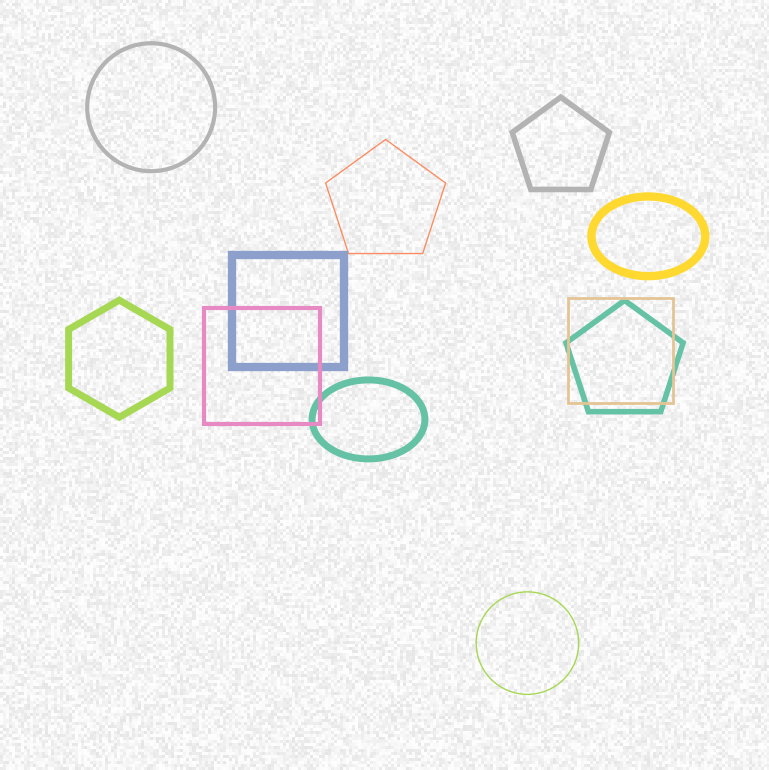[{"shape": "pentagon", "thickness": 2, "radius": 0.4, "center": [0.811, 0.53]}, {"shape": "oval", "thickness": 2.5, "radius": 0.37, "center": [0.479, 0.455]}, {"shape": "pentagon", "thickness": 0.5, "radius": 0.41, "center": [0.501, 0.737]}, {"shape": "square", "thickness": 3, "radius": 0.36, "center": [0.374, 0.596]}, {"shape": "square", "thickness": 1.5, "radius": 0.38, "center": [0.34, 0.525]}, {"shape": "circle", "thickness": 0.5, "radius": 0.33, "center": [0.685, 0.165]}, {"shape": "hexagon", "thickness": 2.5, "radius": 0.38, "center": [0.155, 0.534]}, {"shape": "oval", "thickness": 3, "radius": 0.37, "center": [0.842, 0.693]}, {"shape": "square", "thickness": 1, "radius": 0.34, "center": [0.805, 0.544]}, {"shape": "circle", "thickness": 1.5, "radius": 0.42, "center": [0.196, 0.861]}, {"shape": "pentagon", "thickness": 2, "radius": 0.33, "center": [0.728, 0.808]}]